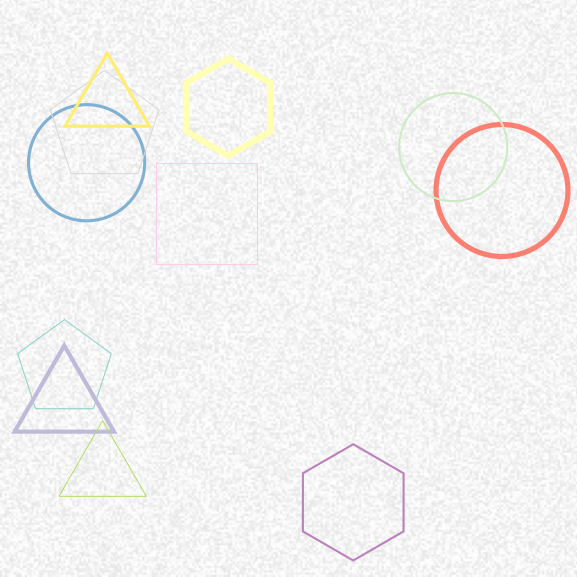[{"shape": "pentagon", "thickness": 0.5, "radius": 0.43, "center": [0.112, 0.36]}, {"shape": "hexagon", "thickness": 3, "radius": 0.42, "center": [0.396, 0.813]}, {"shape": "triangle", "thickness": 2, "radius": 0.5, "center": [0.111, 0.301]}, {"shape": "circle", "thickness": 2.5, "radius": 0.57, "center": [0.869, 0.669]}, {"shape": "circle", "thickness": 1.5, "radius": 0.5, "center": [0.15, 0.717]}, {"shape": "triangle", "thickness": 0.5, "radius": 0.44, "center": [0.178, 0.183]}, {"shape": "square", "thickness": 0.5, "radius": 0.44, "center": [0.357, 0.629]}, {"shape": "pentagon", "thickness": 0.5, "radius": 0.49, "center": [0.181, 0.779]}, {"shape": "hexagon", "thickness": 1, "radius": 0.5, "center": [0.612, 0.129]}, {"shape": "circle", "thickness": 1, "radius": 0.47, "center": [0.785, 0.744]}, {"shape": "triangle", "thickness": 1.5, "radius": 0.42, "center": [0.186, 0.823]}]